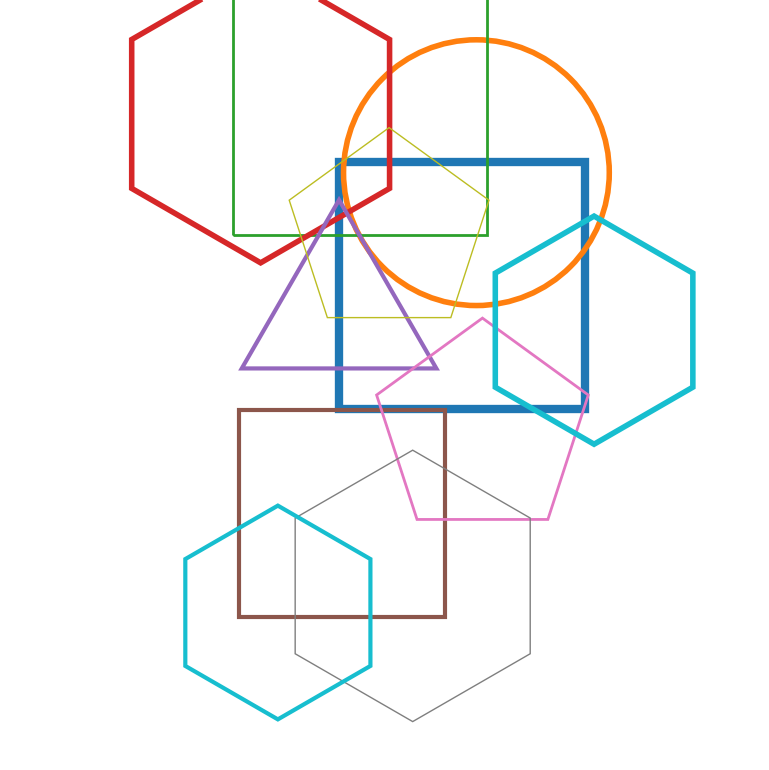[{"shape": "square", "thickness": 3, "radius": 0.8, "center": [0.601, 0.629]}, {"shape": "circle", "thickness": 2, "radius": 0.86, "center": [0.619, 0.776]}, {"shape": "square", "thickness": 1, "radius": 0.82, "center": [0.468, 0.86]}, {"shape": "hexagon", "thickness": 2, "radius": 0.97, "center": [0.338, 0.852]}, {"shape": "triangle", "thickness": 1.5, "radius": 0.73, "center": [0.44, 0.594]}, {"shape": "square", "thickness": 1.5, "radius": 0.67, "center": [0.444, 0.333]}, {"shape": "pentagon", "thickness": 1, "radius": 0.72, "center": [0.627, 0.442]}, {"shape": "hexagon", "thickness": 0.5, "radius": 0.88, "center": [0.536, 0.239]}, {"shape": "pentagon", "thickness": 0.5, "radius": 0.68, "center": [0.505, 0.698]}, {"shape": "hexagon", "thickness": 2, "radius": 0.74, "center": [0.772, 0.571]}, {"shape": "hexagon", "thickness": 1.5, "radius": 0.69, "center": [0.361, 0.205]}]